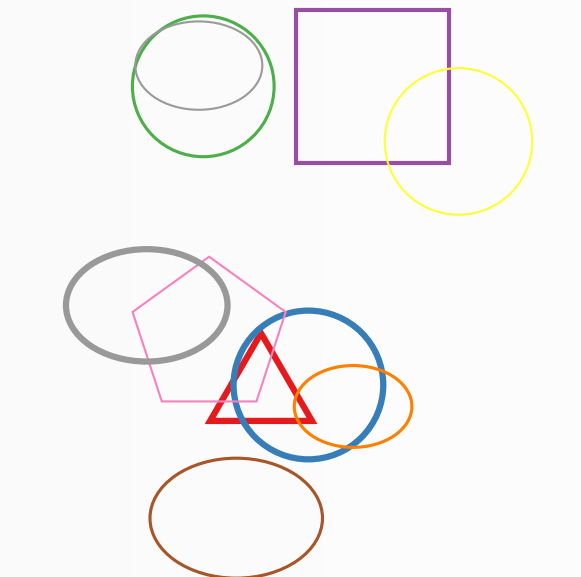[{"shape": "triangle", "thickness": 3, "radius": 0.51, "center": [0.449, 0.321]}, {"shape": "circle", "thickness": 3, "radius": 0.64, "center": [0.531, 0.333]}, {"shape": "circle", "thickness": 1.5, "radius": 0.61, "center": [0.35, 0.85]}, {"shape": "square", "thickness": 2, "radius": 0.66, "center": [0.641, 0.85]}, {"shape": "oval", "thickness": 1.5, "radius": 0.51, "center": [0.607, 0.295]}, {"shape": "circle", "thickness": 1, "radius": 0.63, "center": [0.789, 0.754]}, {"shape": "oval", "thickness": 1.5, "radius": 0.74, "center": [0.406, 0.102]}, {"shape": "pentagon", "thickness": 1, "radius": 0.69, "center": [0.36, 0.416]}, {"shape": "oval", "thickness": 3, "radius": 0.69, "center": [0.252, 0.47]}, {"shape": "oval", "thickness": 1, "radius": 0.55, "center": [0.342, 0.886]}]